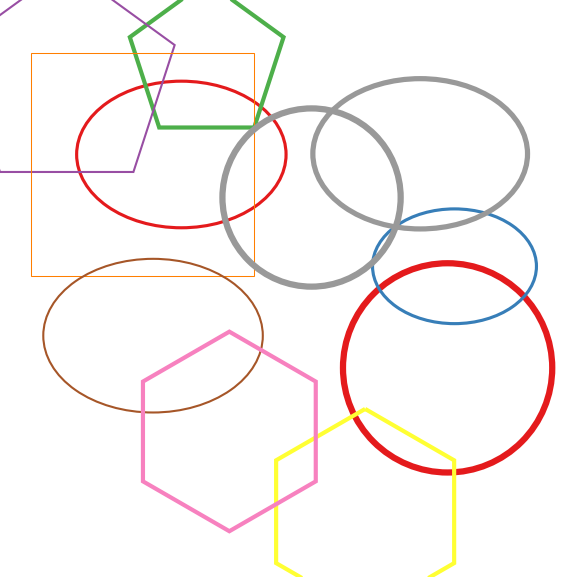[{"shape": "oval", "thickness": 1.5, "radius": 0.91, "center": [0.314, 0.732]}, {"shape": "circle", "thickness": 3, "radius": 0.91, "center": [0.775, 0.362]}, {"shape": "oval", "thickness": 1.5, "radius": 0.71, "center": [0.787, 0.538]}, {"shape": "pentagon", "thickness": 2, "radius": 0.7, "center": [0.358, 0.892]}, {"shape": "pentagon", "thickness": 1, "radius": 0.98, "center": [0.115, 0.86]}, {"shape": "square", "thickness": 0.5, "radius": 0.97, "center": [0.247, 0.715]}, {"shape": "hexagon", "thickness": 2, "radius": 0.89, "center": [0.632, 0.113]}, {"shape": "oval", "thickness": 1, "radius": 0.95, "center": [0.265, 0.418]}, {"shape": "hexagon", "thickness": 2, "radius": 0.86, "center": [0.397, 0.252]}, {"shape": "circle", "thickness": 3, "radius": 0.77, "center": [0.539, 0.657]}, {"shape": "oval", "thickness": 2.5, "radius": 0.93, "center": [0.728, 0.733]}]